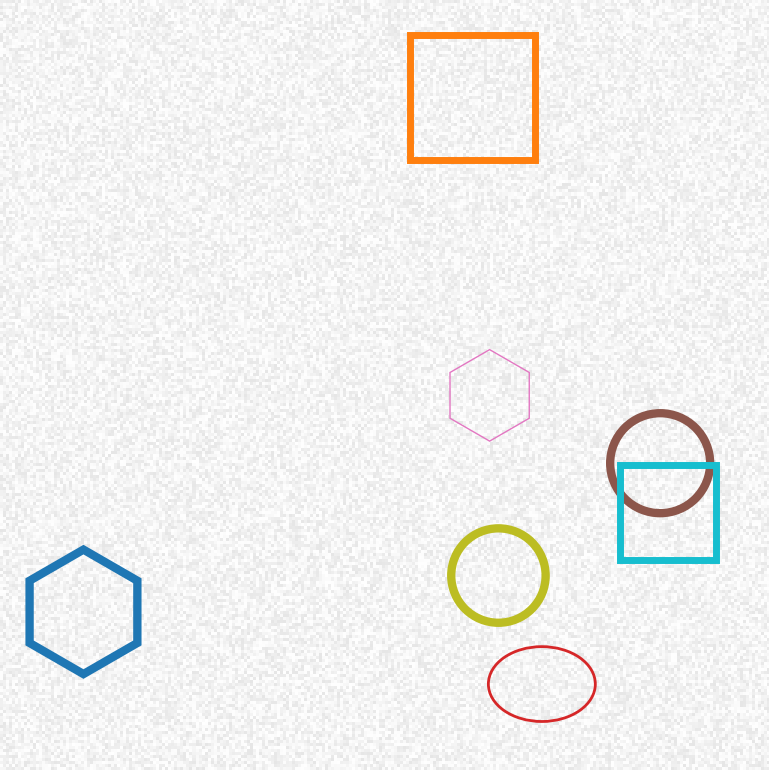[{"shape": "hexagon", "thickness": 3, "radius": 0.4, "center": [0.108, 0.205]}, {"shape": "square", "thickness": 2.5, "radius": 0.4, "center": [0.614, 0.873]}, {"shape": "oval", "thickness": 1, "radius": 0.35, "center": [0.704, 0.112]}, {"shape": "circle", "thickness": 3, "radius": 0.32, "center": [0.857, 0.398]}, {"shape": "hexagon", "thickness": 0.5, "radius": 0.3, "center": [0.636, 0.487]}, {"shape": "circle", "thickness": 3, "radius": 0.31, "center": [0.647, 0.253]}, {"shape": "square", "thickness": 2.5, "radius": 0.31, "center": [0.867, 0.335]}]